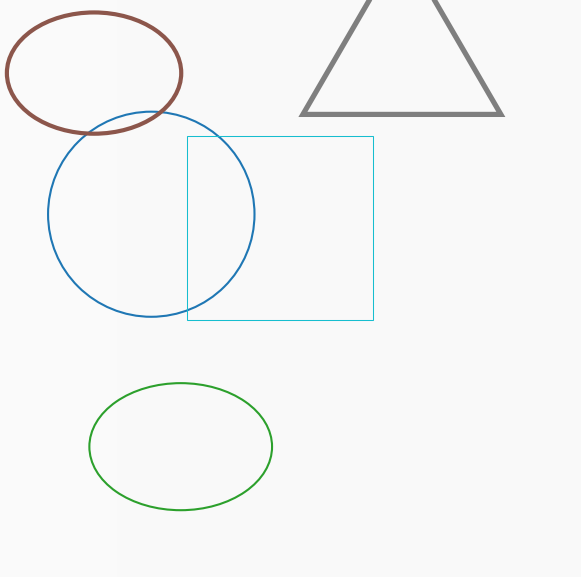[{"shape": "circle", "thickness": 1, "radius": 0.89, "center": [0.26, 0.628]}, {"shape": "oval", "thickness": 1, "radius": 0.79, "center": [0.311, 0.226]}, {"shape": "oval", "thickness": 2, "radius": 0.75, "center": [0.162, 0.873]}, {"shape": "triangle", "thickness": 2.5, "radius": 0.98, "center": [0.691, 0.899]}, {"shape": "square", "thickness": 0.5, "radius": 0.8, "center": [0.481, 0.604]}]